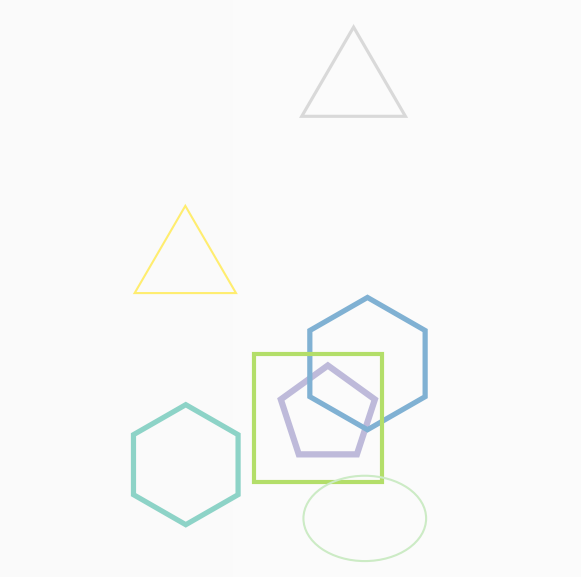[{"shape": "hexagon", "thickness": 2.5, "radius": 0.52, "center": [0.32, 0.194]}, {"shape": "pentagon", "thickness": 3, "radius": 0.43, "center": [0.564, 0.281]}, {"shape": "hexagon", "thickness": 2.5, "radius": 0.57, "center": [0.632, 0.37]}, {"shape": "square", "thickness": 2, "radius": 0.55, "center": [0.547, 0.275]}, {"shape": "triangle", "thickness": 1.5, "radius": 0.51, "center": [0.608, 0.849]}, {"shape": "oval", "thickness": 1, "radius": 0.53, "center": [0.628, 0.101]}, {"shape": "triangle", "thickness": 1, "radius": 0.5, "center": [0.319, 0.542]}]